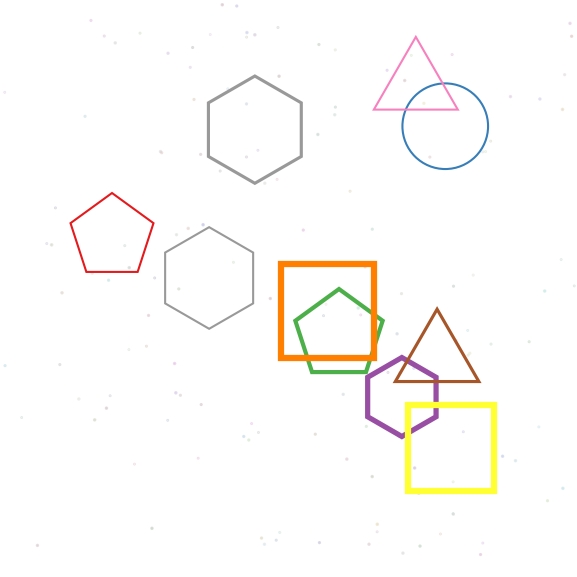[{"shape": "pentagon", "thickness": 1, "radius": 0.38, "center": [0.194, 0.589]}, {"shape": "circle", "thickness": 1, "radius": 0.37, "center": [0.771, 0.781]}, {"shape": "pentagon", "thickness": 2, "radius": 0.4, "center": [0.587, 0.419]}, {"shape": "hexagon", "thickness": 2.5, "radius": 0.34, "center": [0.696, 0.312]}, {"shape": "square", "thickness": 3, "radius": 0.4, "center": [0.567, 0.46]}, {"shape": "square", "thickness": 3, "radius": 0.37, "center": [0.781, 0.223]}, {"shape": "triangle", "thickness": 1.5, "radius": 0.42, "center": [0.757, 0.38]}, {"shape": "triangle", "thickness": 1, "radius": 0.42, "center": [0.72, 0.851]}, {"shape": "hexagon", "thickness": 1, "radius": 0.44, "center": [0.362, 0.518]}, {"shape": "hexagon", "thickness": 1.5, "radius": 0.46, "center": [0.441, 0.775]}]